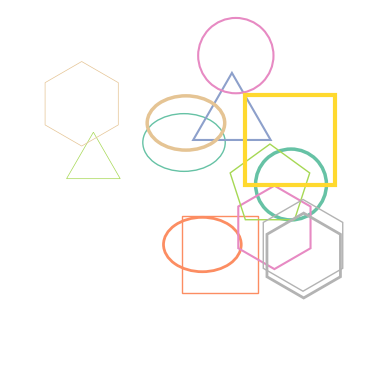[{"shape": "oval", "thickness": 1, "radius": 0.54, "center": [0.478, 0.63]}, {"shape": "circle", "thickness": 2.5, "radius": 0.46, "center": [0.756, 0.521]}, {"shape": "square", "thickness": 1, "radius": 0.5, "center": [0.571, 0.338]}, {"shape": "oval", "thickness": 2, "radius": 0.5, "center": [0.526, 0.365]}, {"shape": "triangle", "thickness": 1.5, "radius": 0.58, "center": [0.602, 0.695]}, {"shape": "circle", "thickness": 1.5, "radius": 0.49, "center": [0.613, 0.856]}, {"shape": "hexagon", "thickness": 1.5, "radius": 0.54, "center": [0.713, 0.409]}, {"shape": "triangle", "thickness": 0.5, "radius": 0.4, "center": [0.243, 0.576]}, {"shape": "pentagon", "thickness": 1, "radius": 0.54, "center": [0.701, 0.517]}, {"shape": "square", "thickness": 3, "radius": 0.59, "center": [0.754, 0.636]}, {"shape": "oval", "thickness": 2.5, "radius": 0.5, "center": [0.483, 0.681]}, {"shape": "hexagon", "thickness": 0.5, "radius": 0.55, "center": [0.212, 0.73]}, {"shape": "hexagon", "thickness": 1, "radius": 0.6, "center": [0.787, 0.363]}, {"shape": "hexagon", "thickness": 2, "radius": 0.55, "center": [0.789, 0.336]}]